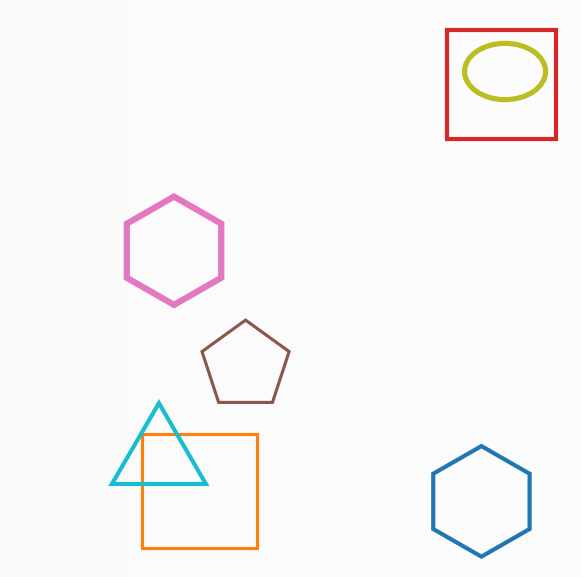[{"shape": "hexagon", "thickness": 2, "radius": 0.48, "center": [0.828, 0.131]}, {"shape": "square", "thickness": 1.5, "radius": 0.5, "center": [0.343, 0.149]}, {"shape": "square", "thickness": 2, "radius": 0.47, "center": [0.863, 0.853]}, {"shape": "pentagon", "thickness": 1.5, "radius": 0.39, "center": [0.422, 0.366]}, {"shape": "hexagon", "thickness": 3, "radius": 0.47, "center": [0.299, 0.565]}, {"shape": "oval", "thickness": 2.5, "radius": 0.35, "center": [0.869, 0.875]}, {"shape": "triangle", "thickness": 2, "radius": 0.47, "center": [0.273, 0.208]}]